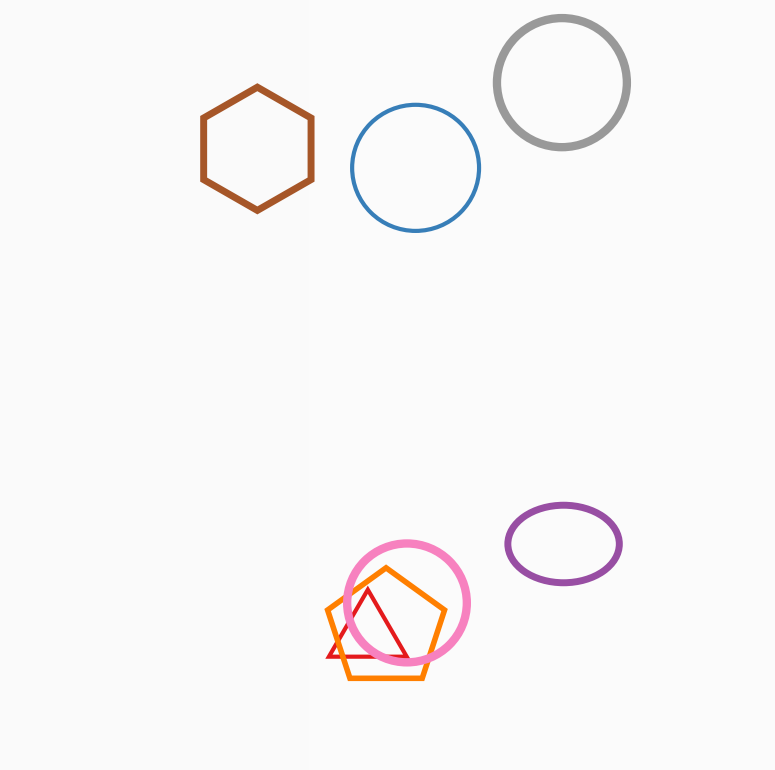[{"shape": "triangle", "thickness": 1.5, "radius": 0.29, "center": [0.475, 0.176]}, {"shape": "circle", "thickness": 1.5, "radius": 0.41, "center": [0.536, 0.782]}, {"shape": "oval", "thickness": 2.5, "radius": 0.36, "center": [0.727, 0.294]}, {"shape": "pentagon", "thickness": 2, "radius": 0.4, "center": [0.498, 0.183]}, {"shape": "hexagon", "thickness": 2.5, "radius": 0.4, "center": [0.332, 0.807]}, {"shape": "circle", "thickness": 3, "radius": 0.39, "center": [0.525, 0.217]}, {"shape": "circle", "thickness": 3, "radius": 0.42, "center": [0.725, 0.893]}]